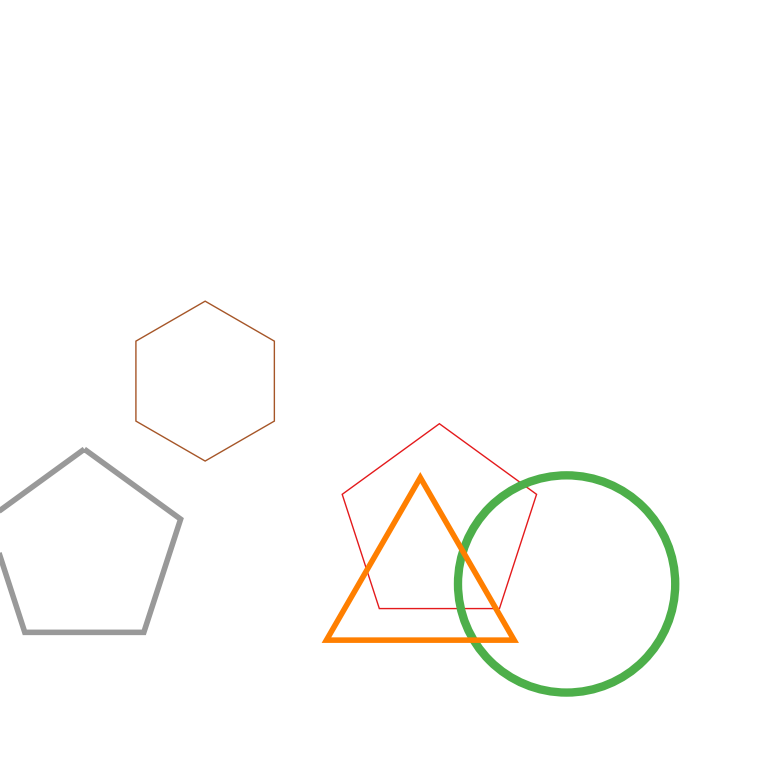[{"shape": "pentagon", "thickness": 0.5, "radius": 0.66, "center": [0.571, 0.317]}, {"shape": "circle", "thickness": 3, "radius": 0.71, "center": [0.736, 0.242]}, {"shape": "triangle", "thickness": 2, "radius": 0.7, "center": [0.546, 0.239]}, {"shape": "hexagon", "thickness": 0.5, "radius": 0.52, "center": [0.266, 0.505]}, {"shape": "pentagon", "thickness": 2, "radius": 0.66, "center": [0.109, 0.285]}]